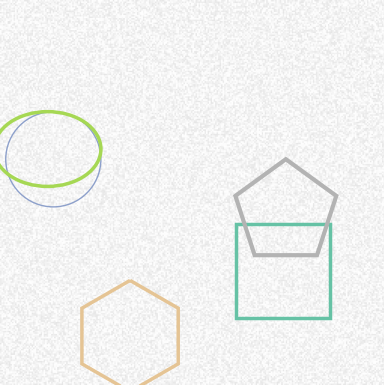[{"shape": "square", "thickness": 2.5, "radius": 0.61, "center": [0.735, 0.296]}, {"shape": "circle", "thickness": 1, "radius": 0.62, "center": [0.138, 0.586]}, {"shape": "oval", "thickness": 2.5, "radius": 0.69, "center": [0.123, 0.613]}, {"shape": "hexagon", "thickness": 2.5, "radius": 0.72, "center": [0.338, 0.127]}, {"shape": "pentagon", "thickness": 3, "radius": 0.69, "center": [0.742, 0.449]}]